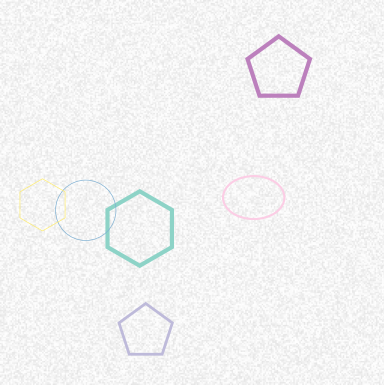[{"shape": "hexagon", "thickness": 3, "radius": 0.48, "center": [0.363, 0.406]}, {"shape": "pentagon", "thickness": 2, "radius": 0.36, "center": [0.378, 0.139]}, {"shape": "circle", "thickness": 0.5, "radius": 0.39, "center": [0.223, 0.454]}, {"shape": "oval", "thickness": 1.5, "radius": 0.4, "center": [0.659, 0.487]}, {"shape": "pentagon", "thickness": 3, "radius": 0.43, "center": [0.724, 0.82]}, {"shape": "hexagon", "thickness": 0.5, "radius": 0.34, "center": [0.11, 0.468]}]